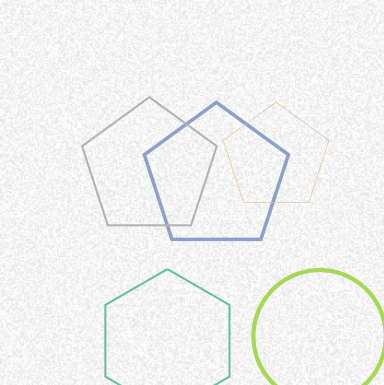[{"shape": "hexagon", "thickness": 1.5, "radius": 0.93, "center": [0.435, 0.115]}, {"shape": "pentagon", "thickness": 2.5, "radius": 0.98, "center": [0.562, 0.537]}, {"shape": "circle", "thickness": 3, "radius": 0.86, "center": [0.83, 0.127]}, {"shape": "pentagon", "thickness": 0.5, "radius": 0.72, "center": [0.717, 0.591]}, {"shape": "pentagon", "thickness": 1.5, "radius": 0.92, "center": [0.388, 0.564]}]